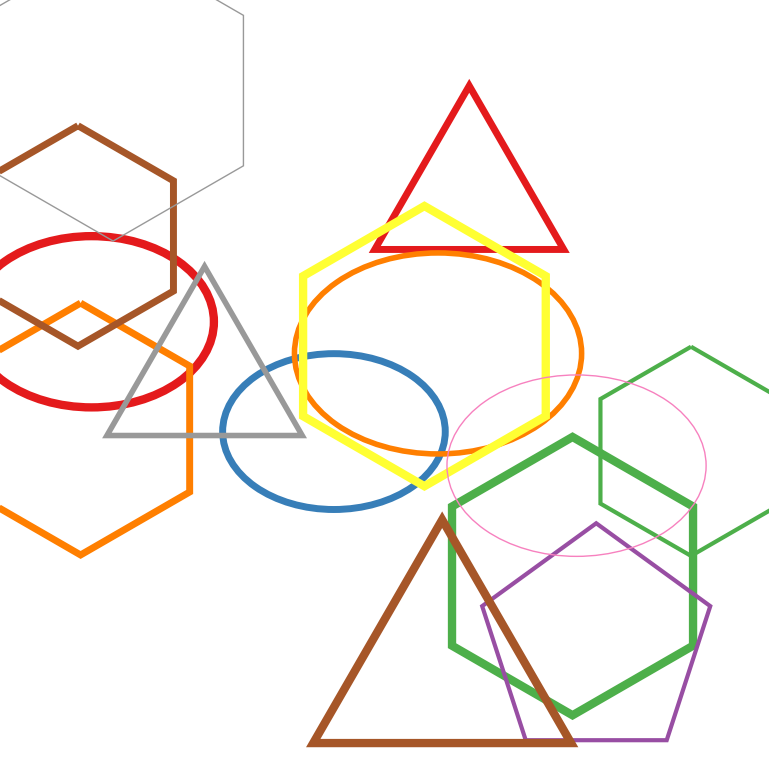[{"shape": "triangle", "thickness": 2.5, "radius": 0.71, "center": [0.609, 0.747]}, {"shape": "oval", "thickness": 3, "radius": 0.79, "center": [0.119, 0.582]}, {"shape": "oval", "thickness": 2.5, "radius": 0.72, "center": [0.434, 0.44]}, {"shape": "hexagon", "thickness": 1.5, "radius": 0.68, "center": [0.897, 0.414]}, {"shape": "hexagon", "thickness": 3, "radius": 0.9, "center": [0.744, 0.252]}, {"shape": "pentagon", "thickness": 1.5, "radius": 0.78, "center": [0.774, 0.165]}, {"shape": "hexagon", "thickness": 2.5, "radius": 0.82, "center": [0.105, 0.443]}, {"shape": "oval", "thickness": 2, "radius": 0.93, "center": [0.569, 0.541]}, {"shape": "hexagon", "thickness": 3, "radius": 0.91, "center": [0.551, 0.55]}, {"shape": "triangle", "thickness": 3, "radius": 0.97, "center": [0.574, 0.132]}, {"shape": "hexagon", "thickness": 2.5, "radius": 0.72, "center": [0.101, 0.694]}, {"shape": "oval", "thickness": 0.5, "radius": 0.84, "center": [0.749, 0.395]}, {"shape": "hexagon", "thickness": 0.5, "radius": 0.98, "center": [0.147, 0.882]}, {"shape": "triangle", "thickness": 2, "radius": 0.73, "center": [0.266, 0.508]}]